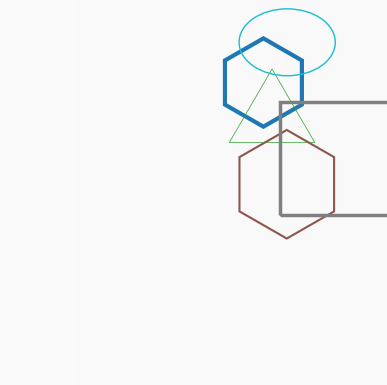[{"shape": "hexagon", "thickness": 3, "radius": 0.57, "center": [0.68, 0.786]}, {"shape": "triangle", "thickness": 0.5, "radius": 0.64, "center": [0.702, 0.693]}, {"shape": "hexagon", "thickness": 1.5, "radius": 0.7, "center": [0.74, 0.521]}, {"shape": "square", "thickness": 2.5, "radius": 0.73, "center": [0.868, 0.588]}, {"shape": "oval", "thickness": 1, "radius": 0.62, "center": [0.741, 0.89]}]